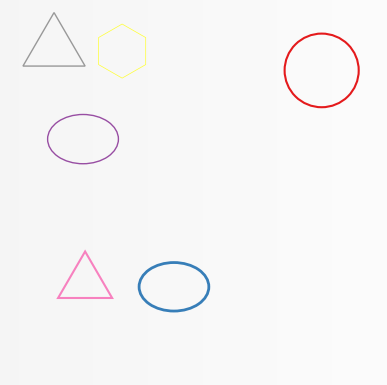[{"shape": "circle", "thickness": 1.5, "radius": 0.48, "center": [0.83, 0.817]}, {"shape": "oval", "thickness": 2, "radius": 0.45, "center": [0.449, 0.255]}, {"shape": "oval", "thickness": 1, "radius": 0.46, "center": [0.214, 0.639]}, {"shape": "hexagon", "thickness": 0.5, "radius": 0.35, "center": [0.315, 0.867]}, {"shape": "triangle", "thickness": 1.5, "radius": 0.4, "center": [0.22, 0.266]}, {"shape": "triangle", "thickness": 1, "radius": 0.46, "center": [0.139, 0.875]}]